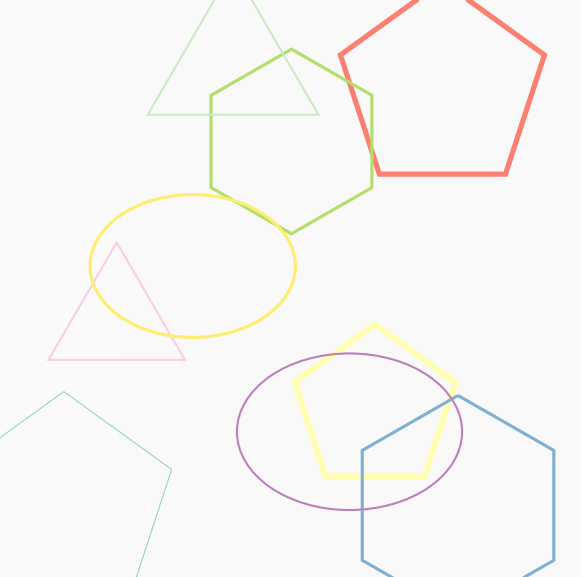[{"shape": "pentagon", "thickness": 0.5, "radius": 0.97, "center": [0.11, 0.126]}, {"shape": "pentagon", "thickness": 3, "radius": 0.73, "center": [0.645, 0.292]}, {"shape": "pentagon", "thickness": 2.5, "radius": 0.92, "center": [0.761, 0.847]}, {"shape": "hexagon", "thickness": 1.5, "radius": 0.95, "center": [0.788, 0.124]}, {"shape": "hexagon", "thickness": 1.5, "radius": 0.8, "center": [0.501, 0.754]}, {"shape": "triangle", "thickness": 1, "radius": 0.68, "center": [0.201, 0.444]}, {"shape": "oval", "thickness": 1, "radius": 0.97, "center": [0.601, 0.252]}, {"shape": "triangle", "thickness": 1, "radius": 0.85, "center": [0.401, 0.885]}, {"shape": "oval", "thickness": 1.5, "radius": 0.88, "center": [0.332, 0.539]}]